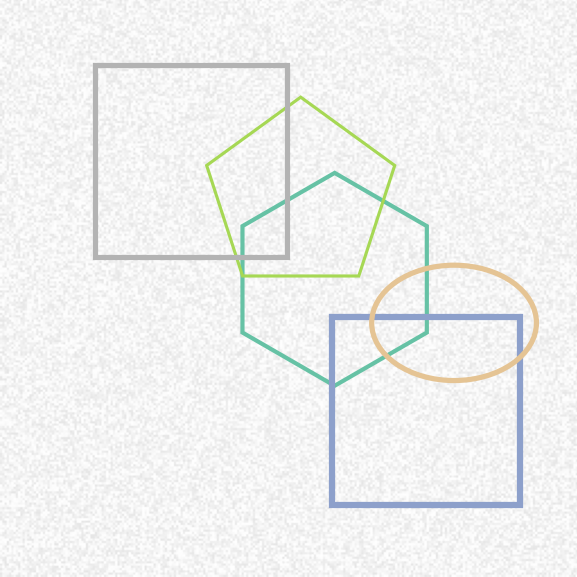[{"shape": "hexagon", "thickness": 2, "radius": 0.92, "center": [0.579, 0.515]}, {"shape": "square", "thickness": 3, "radius": 0.81, "center": [0.737, 0.288]}, {"shape": "pentagon", "thickness": 1.5, "radius": 0.86, "center": [0.521, 0.66]}, {"shape": "oval", "thickness": 2.5, "radius": 0.71, "center": [0.786, 0.44]}, {"shape": "square", "thickness": 2.5, "radius": 0.83, "center": [0.331, 0.72]}]